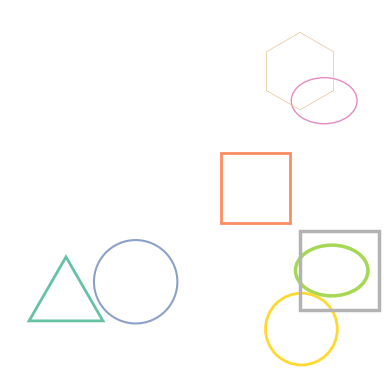[{"shape": "triangle", "thickness": 2, "radius": 0.55, "center": [0.171, 0.222]}, {"shape": "square", "thickness": 2, "radius": 0.45, "center": [0.664, 0.512]}, {"shape": "circle", "thickness": 1.5, "radius": 0.54, "center": [0.352, 0.268]}, {"shape": "oval", "thickness": 1, "radius": 0.43, "center": [0.842, 0.738]}, {"shape": "oval", "thickness": 2.5, "radius": 0.47, "center": [0.862, 0.297]}, {"shape": "circle", "thickness": 2, "radius": 0.47, "center": [0.783, 0.145]}, {"shape": "hexagon", "thickness": 0.5, "radius": 0.5, "center": [0.779, 0.815]}, {"shape": "square", "thickness": 2.5, "radius": 0.52, "center": [0.882, 0.298]}]